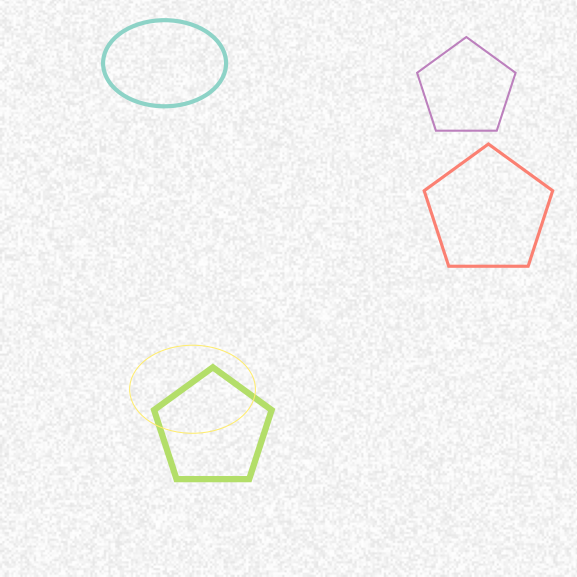[{"shape": "oval", "thickness": 2, "radius": 0.53, "center": [0.285, 0.89]}, {"shape": "pentagon", "thickness": 1.5, "radius": 0.58, "center": [0.846, 0.633]}, {"shape": "pentagon", "thickness": 3, "radius": 0.54, "center": [0.369, 0.256]}, {"shape": "pentagon", "thickness": 1, "radius": 0.45, "center": [0.808, 0.845]}, {"shape": "oval", "thickness": 0.5, "radius": 0.54, "center": [0.333, 0.325]}]